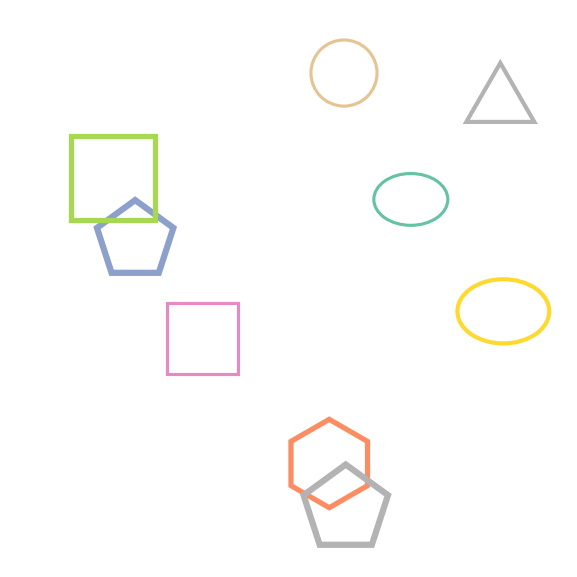[{"shape": "oval", "thickness": 1.5, "radius": 0.32, "center": [0.711, 0.654]}, {"shape": "hexagon", "thickness": 2.5, "radius": 0.38, "center": [0.57, 0.197]}, {"shape": "pentagon", "thickness": 3, "radius": 0.35, "center": [0.234, 0.583]}, {"shape": "square", "thickness": 1.5, "radius": 0.31, "center": [0.35, 0.412]}, {"shape": "square", "thickness": 2.5, "radius": 0.36, "center": [0.196, 0.69]}, {"shape": "oval", "thickness": 2, "radius": 0.4, "center": [0.872, 0.46]}, {"shape": "circle", "thickness": 1.5, "radius": 0.29, "center": [0.596, 0.873]}, {"shape": "pentagon", "thickness": 3, "radius": 0.38, "center": [0.599, 0.118]}, {"shape": "triangle", "thickness": 2, "radius": 0.34, "center": [0.866, 0.822]}]